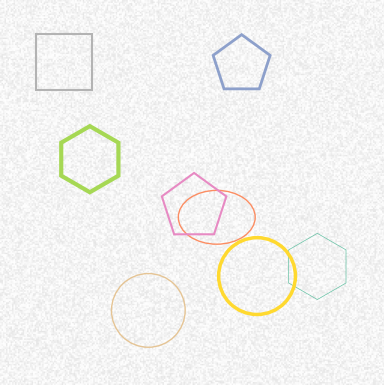[{"shape": "hexagon", "thickness": 0.5, "radius": 0.43, "center": [0.824, 0.308]}, {"shape": "oval", "thickness": 1, "radius": 0.5, "center": [0.563, 0.436]}, {"shape": "pentagon", "thickness": 2, "radius": 0.39, "center": [0.628, 0.832]}, {"shape": "pentagon", "thickness": 1.5, "radius": 0.44, "center": [0.504, 0.463]}, {"shape": "hexagon", "thickness": 3, "radius": 0.43, "center": [0.233, 0.587]}, {"shape": "circle", "thickness": 2.5, "radius": 0.5, "center": [0.668, 0.283]}, {"shape": "circle", "thickness": 1, "radius": 0.48, "center": [0.385, 0.194]}, {"shape": "square", "thickness": 1.5, "radius": 0.36, "center": [0.167, 0.839]}]